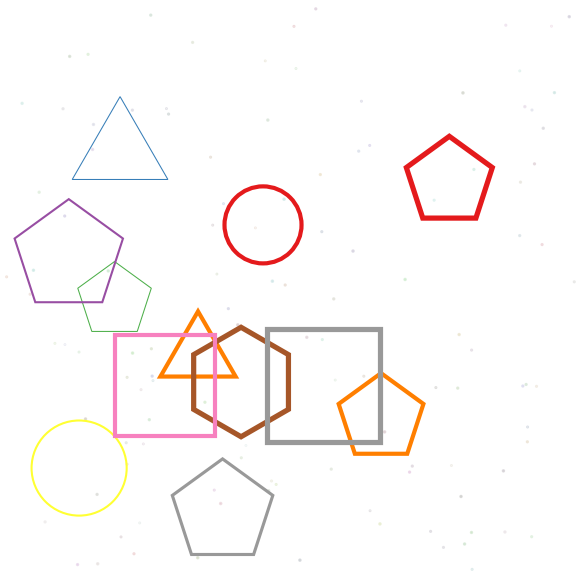[{"shape": "circle", "thickness": 2, "radius": 0.33, "center": [0.455, 0.61]}, {"shape": "pentagon", "thickness": 2.5, "radius": 0.39, "center": [0.778, 0.685]}, {"shape": "triangle", "thickness": 0.5, "radius": 0.48, "center": [0.208, 0.736]}, {"shape": "pentagon", "thickness": 0.5, "radius": 0.33, "center": [0.198, 0.479]}, {"shape": "pentagon", "thickness": 1, "radius": 0.49, "center": [0.119, 0.556]}, {"shape": "pentagon", "thickness": 2, "radius": 0.39, "center": [0.66, 0.276]}, {"shape": "triangle", "thickness": 2, "radius": 0.38, "center": [0.343, 0.385]}, {"shape": "circle", "thickness": 1, "radius": 0.41, "center": [0.137, 0.189]}, {"shape": "hexagon", "thickness": 2.5, "radius": 0.47, "center": [0.417, 0.338]}, {"shape": "square", "thickness": 2, "radius": 0.44, "center": [0.286, 0.332]}, {"shape": "square", "thickness": 2.5, "radius": 0.49, "center": [0.56, 0.331]}, {"shape": "pentagon", "thickness": 1.5, "radius": 0.46, "center": [0.385, 0.113]}]